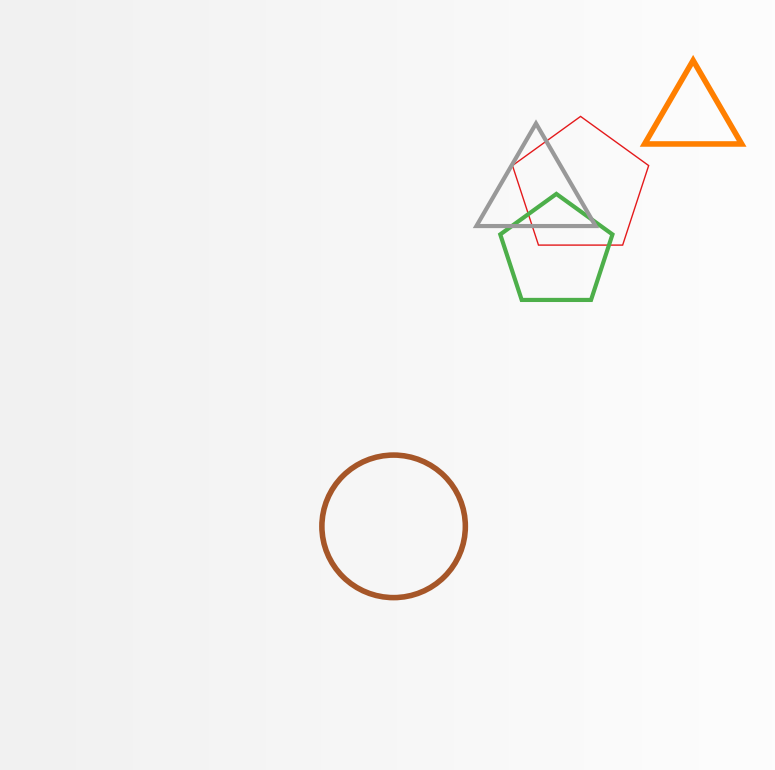[{"shape": "pentagon", "thickness": 0.5, "radius": 0.46, "center": [0.749, 0.756]}, {"shape": "pentagon", "thickness": 1.5, "radius": 0.38, "center": [0.718, 0.672]}, {"shape": "triangle", "thickness": 2, "radius": 0.36, "center": [0.894, 0.849]}, {"shape": "circle", "thickness": 2, "radius": 0.46, "center": [0.508, 0.316]}, {"shape": "triangle", "thickness": 1.5, "radius": 0.44, "center": [0.692, 0.751]}]